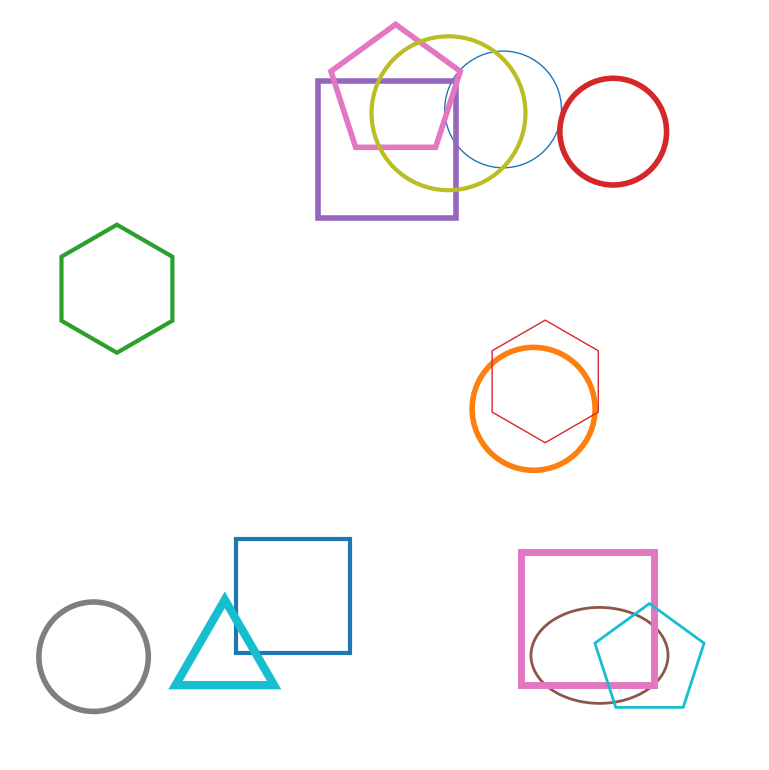[{"shape": "square", "thickness": 1.5, "radius": 0.37, "center": [0.38, 0.226]}, {"shape": "circle", "thickness": 0.5, "radius": 0.38, "center": [0.653, 0.858]}, {"shape": "circle", "thickness": 2, "radius": 0.4, "center": [0.693, 0.469]}, {"shape": "hexagon", "thickness": 1.5, "radius": 0.42, "center": [0.152, 0.625]}, {"shape": "hexagon", "thickness": 0.5, "radius": 0.4, "center": [0.708, 0.505]}, {"shape": "circle", "thickness": 2, "radius": 0.35, "center": [0.796, 0.829]}, {"shape": "square", "thickness": 2, "radius": 0.45, "center": [0.503, 0.805]}, {"shape": "oval", "thickness": 1, "radius": 0.45, "center": [0.779, 0.149]}, {"shape": "square", "thickness": 2.5, "radius": 0.43, "center": [0.763, 0.197]}, {"shape": "pentagon", "thickness": 2, "radius": 0.44, "center": [0.514, 0.88]}, {"shape": "circle", "thickness": 2, "radius": 0.36, "center": [0.122, 0.147]}, {"shape": "circle", "thickness": 1.5, "radius": 0.5, "center": [0.582, 0.853]}, {"shape": "pentagon", "thickness": 1, "radius": 0.37, "center": [0.843, 0.142]}, {"shape": "triangle", "thickness": 3, "radius": 0.37, "center": [0.292, 0.147]}]